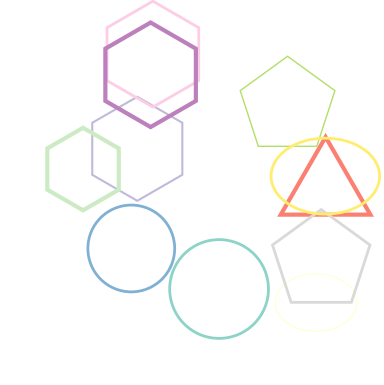[{"shape": "circle", "thickness": 2, "radius": 0.64, "center": [0.569, 0.249]}, {"shape": "oval", "thickness": 0.5, "radius": 0.53, "center": [0.821, 0.214]}, {"shape": "hexagon", "thickness": 1.5, "radius": 0.68, "center": [0.357, 0.614]}, {"shape": "triangle", "thickness": 3, "radius": 0.67, "center": [0.846, 0.51]}, {"shape": "circle", "thickness": 2, "radius": 0.56, "center": [0.341, 0.355]}, {"shape": "pentagon", "thickness": 1, "radius": 0.65, "center": [0.747, 0.725]}, {"shape": "hexagon", "thickness": 2, "radius": 0.69, "center": [0.397, 0.859]}, {"shape": "pentagon", "thickness": 2, "radius": 0.67, "center": [0.834, 0.322]}, {"shape": "hexagon", "thickness": 3, "radius": 0.68, "center": [0.391, 0.806]}, {"shape": "hexagon", "thickness": 3, "radius": 0.54, "center": [0.216, 0.561]}, {"shape": "oval", "thickness": 2, "radius": 0.7, "center": [0.845, 0.542]}]